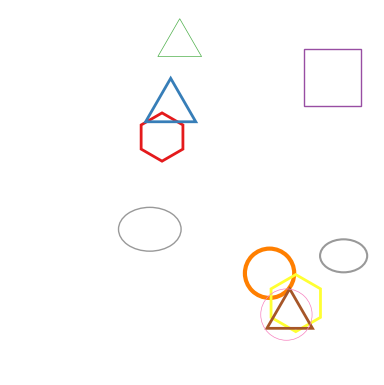[{"shape": "hexagon", "thickness": 2, "radius": 0.31, "center": [0.421, 0.644]}, {"shape": "triangle", "thickness": 2, "radius": 0.38, "center": [0.443, 0.721]}, {"shape": "triangle", "thickness": 0.5, "radius": 0.33, "center": [0.467, 0.886]}, {"shape": "square", "thickness": 1, "radius": 0.37, "center": [0.864, 0.798]}, {"shape": "circle", "thickness": 3, "radius": 0.32, "center": [0.7, 0.29]}, {"shape": "hexagon", "thickness": 2, "radius": 0.37, "center": [0.768, 0.213]}, {"shape": "triangle", "thickness": 2, "radius": 0.34, "center": [0.752, 0.181]}, {"shape": "circle", "thickness": 0.5, "radius": 0.33, "center": [0.744, 0.183]}, {"shape": "oval", "thickness": 1, "radius": 0.41, "center": [0.389, 0.405]}, {"shape": "oval", "thickness": 1.5, "radius": 0.31, "center": [0.893, 0.336]}]